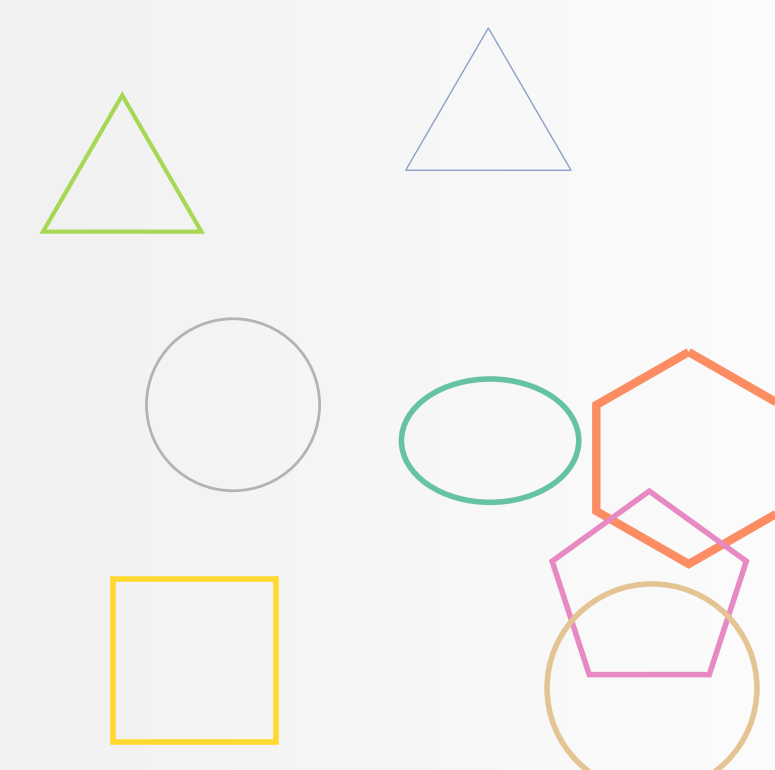[{"shape": "oval", "thickness": 2, "radius": 0.57, "center": [0.632, 0.428]}, {"shape": "hexagon", "thickness": 3, "radius": 0.69, "center": [0.889, 0.405]}, {"shape": "triangle", "thickness": 0.5, "radius": 0.62, "center": [0.63, 0.84]}, {"shape": "pentagon", "thickness": 2, "radius": 0.66, "center": [0.838, 0.23]}, {"shape": "triangle", "thickness": 1.5, "radius": 0.59, "center": [0.158, 0.758]}, {"shape": "square", "thickness": 2, "radius": 0.53, "center": [0.251, 0.142]}, {"shape": "circle", "thickness": 2, "radius": 0.68, "center": [0.841, 0.106]}, {"shape": "circle", "thickness": 1, "radius": 0.56, "center": [0.301, 0.474]}]